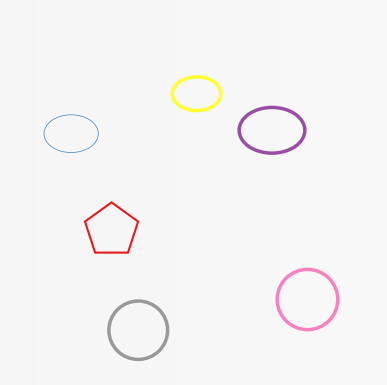[{"shape": "pentagon", "thickness": 1.5, "radius": 0.36, "center": [0.288, 0.402]}, {"shape": "oval", "thickness": 0.5, "radius": 0.35, "center": [0.184, 0.653]}, {"shape": "oval", "thickness": 2.5, "radius": 0.42, "center": [0.702, 0.662]}, {"shape": "oval", "thickness": 2.5, "radius": 0.31, "center": [0.507, 0.757]}, {"shape": "circle", "thickness": 2.5, "radius": 0.39, "center": [0.793, 0.222]}, {"shape": "circle", "thickness": 2.5, "radius": 0.38, "center": [0.357, 0.142]}]